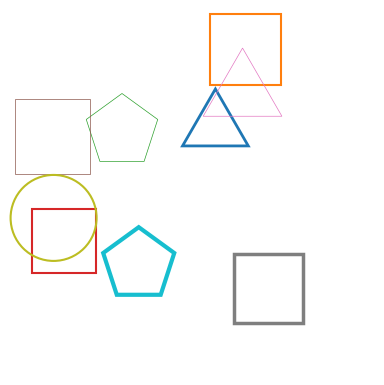[{"shape": "triangle", "thickness": 2, "radius": 0.49, "center": [0.56, 0.67]}, {"shape": "square", "thickness": 1.5, "radius": 0.46, "center": [0.638, 0.871]}, {"shape": "pentagon", "thickness": 0.5, "radius": 0.49, "center": [0.317, 0.66]}, {"shape": "square", "thickness": 1.5, "radius": 0.41, "center": [0.166, 0.375]}, {"shape": "square", "thickness": 0.5, "radius": 0.49, "center": [0.136, 0.646]}, {"shape": "triangle", "thickness": 0.5, "radius": 0.59, "center": [0.63, 0.757]}, {"shape": "square", "thickness": 2.5, "radius": 0.45, "center": [0.697, 0.25]}, {"shape": "circle", "thickness": 1.5, "radius": 0.56, "center": [0.139, 0.434]}, {"shape": "pentagon", "thickness": 3, "radius": 0.49, "center": [0.36, 0.313]}]